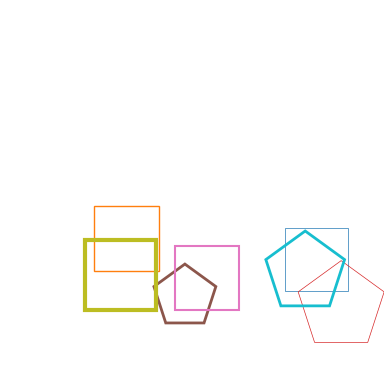[{"shape": "square", "thickness": 0.5, "radius": 0.41, "center": [0.822, 0.326]}, {"shape": "square", "thickness": 1, "radius": 0.42, "center": [0.329, 0.38]}, {"shape": "pentagon", "thickness": 0.5, "radius": 0.59, "center": [0.886, 0.206]}, {"shape": "pentagon", "thickness": 2, "radius": 0.42, "center": [0.48, 0.23]}, {"shape": "square", "thickness": 1.5, "radius": 0.42, "center": [0.538, 0.277]}, {"shape": "square", "thickness": 3, "radius": 0.46, "center": [0.313, 0.285]}, {"shape": "pentagon", "thickness": 2, "radius": 0.54, "center": [0.793, 0.293]}]